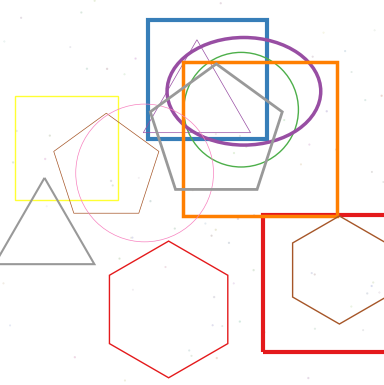[{"shape": "hexagon", "thickness": 1, "radius": 0.89, "center": [0.438, 0.196]}, {"shape": "square", "thickness": 3, "radius": 0.89, "center": [0.86, 0.264]}, {"shape": "square", "thickness": 3, "radius": 0.77, "center": [0.538, 0.793]}, {"shape": "circle", "thickness": 1, "radius": 0.74, "center": [0.626, 0.715]}, {"shape": "oval", "thickness": 2.5, "radius": 1.0, "center": [0.634, 0.763]}, {"shape": "triangle", "thickness": 0.5, "radius": 0.8, "center": [0.512, 0.736]}, {"shape": "square", "thickness": 2.5, "radius": 1.0, "center": [0.675, 0.639]}, {"shape": "square", "thickness": 1, "radius": 0.67, "center": [0.173, 0.616]}, {"shape": "pentagon", "thickness": 0.5, "radius": 0.72, "center": [0.276, 0.562]}, {"shape": "hexagon", "thickness": 1, "radius": 0.7, "center": [0.882, 0.299]}, {"shape": "circle", "thickness": 0.5, "radius": 0.89, "center": [0.376, 0.551]}, {"shape": "triangle", "thickness": 1.5, "radius": 0.75, "center": [0.116, 0.389]}, {"shape": "pentagon", "thickness": 2, "radius": 0.9, "center": [0.562, 0.654]}]